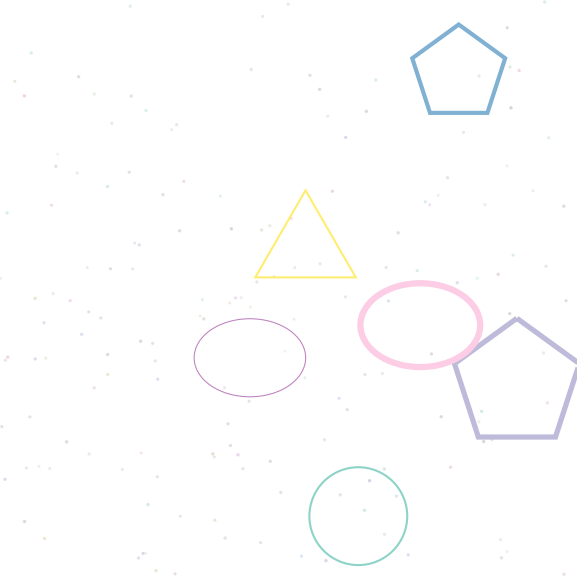[{"shape": "circle", "thickness": 1, "radius": 0.42, "center": [0.62, 0.105]}, {"shape": "pentagon", "thickness": 2.5, "radius": 0.57, "center": [0.895, 0.334]}, {"shape": "pentagon", "thickness": 2, "radius": 0.42, "center": [0.794, 0.872]}, {"shape": "oval", "thickness": 3, "radius": 0.52, "center": [0.728, 0.436]}, {"shape": "oval", "thickness": 0.5, "radius": 0.48, "center": [0.433, 0.38]}, {"shape": "triangle", "thickness": 1, "radius": 0.5, "center": [0.529, 0.569]}]